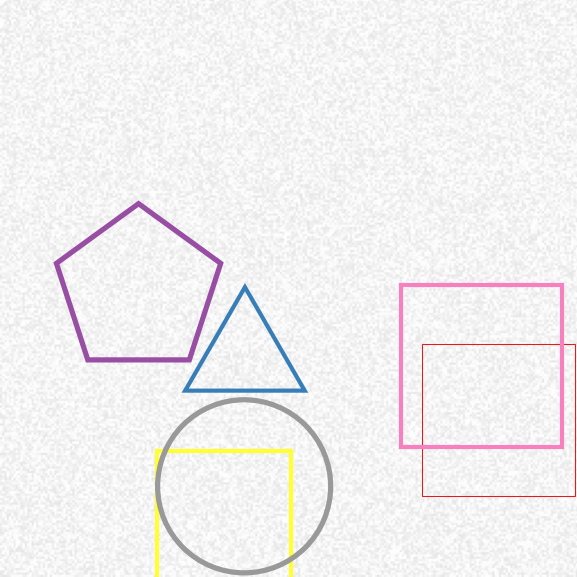[{"shape": "square", "thickness": 0.5, "radius": 0.66, "center": [0.864, 0.272]}, {"shape": "triangle", "thickness": 2, "radius": 0.6, "center": [0.424, 0.382]}, {"shape": "pentagon", "thickness": 2.5, "radius": 0.75, "center": [0.24, 0.497]}, {"shape": "square", "thickness": 2, "radius": 0.58, "center": [0.387, 0.102]}, {"shape": "square", "thickness": 2, "radius": 0.7, "center": [0.833, 0.365]}, {"shape": "circle", "thickness": 2.5, "radius": 0.75, "center": [0.423, 0.157]}]